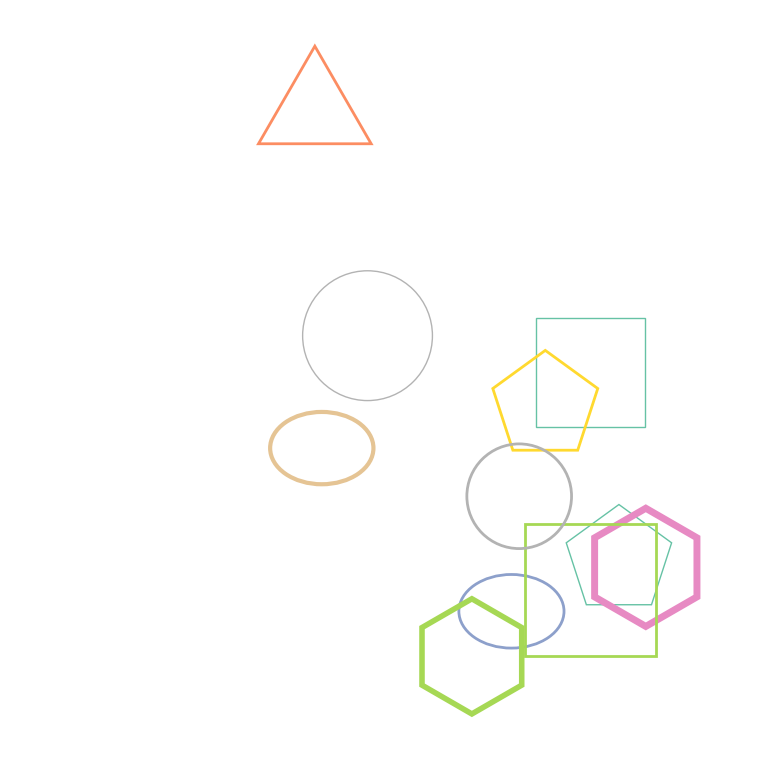[{"shape": "square", "thickness": 0.5, "radius": 0.35, "center": [0.767, 0.517]}, {"shape": "pentagon", "thickness": 0.5, "radius": 0.36, "center": [0.804, 0.273]}, {"shape": "triangle", "thickness": 1, "radius": 0.42, "center": [0.409, 0.856]}, {"shape": "oval", "thickness": 1, "radius": 0.34, "center": [0.664, 0.206]}, {"shape": "hexagon", "thickness": 2.5, "radius": 0.38, "center": [0.839, 0.263]}, {"shape": "square", "thickness": 1, "radius": 0.43, "center": [0.767, 0.234]}, {"shape": "hexagon", "thickness": 2, "radius": 0.37, "center": [0.613, 0.148]}, {"shape": "pentagon", "thickness": 1, "radius": 0.36, "center": [0.708, 0.473]}, {"shape": "oval", "thickness": 1.5, "radius": 0.34, "center": [0.418, 0.418]}, {"shape": "circle", "thickness": 0.5, "radius": 0.42, "center": [0.477, 0.564]}, {"shape": "circle", "thickness": 1, "radius": 0.34, "center": [0.674, 0.356]}]